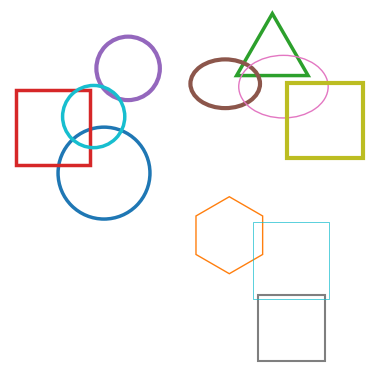[{"shape": "circle", "thickness": 2.5, "radius": 0.6, "center": [0.27, 0.55]}, {"shape": "hexagon", "thickness": 1, "radius": 0.5, "center": [0.596, 0.389]}, {"shape": "triangle", "thickness": 2.5, "radius": 0.54, "center": [0.707, 0.857]}, {"shape": "square", "thickness": 2.5, "radius": 0.49, "center": [0.138, 0.669]}, {"shape": "circle", "thickness": 3, "radius": 0.41, "center": [0.333, 0.822]}, {"shape": "oval", "thickness": 3, "radius": 0.45, "center": [0.585, 0.782]}, {"shape": "oval", "thickness": 1, "radius": 0.58, "center": [0.736, 0.775]}, {"shape": "square", "thickness": 1.5, "radius": 0.43, "center": [0.757, 0.149]}, {"shape": "square", "thickness": 3, "radius": 0.49, "center": [0.843, 0.687]}, {"shape": "circle", "thickness": 2.5, "radius": 0.4, "center": [0.243, 0.697]}, {"shape": "square", "thickness": 0.5, "radius": 0.49, "center": [0.756, 0.323]}]